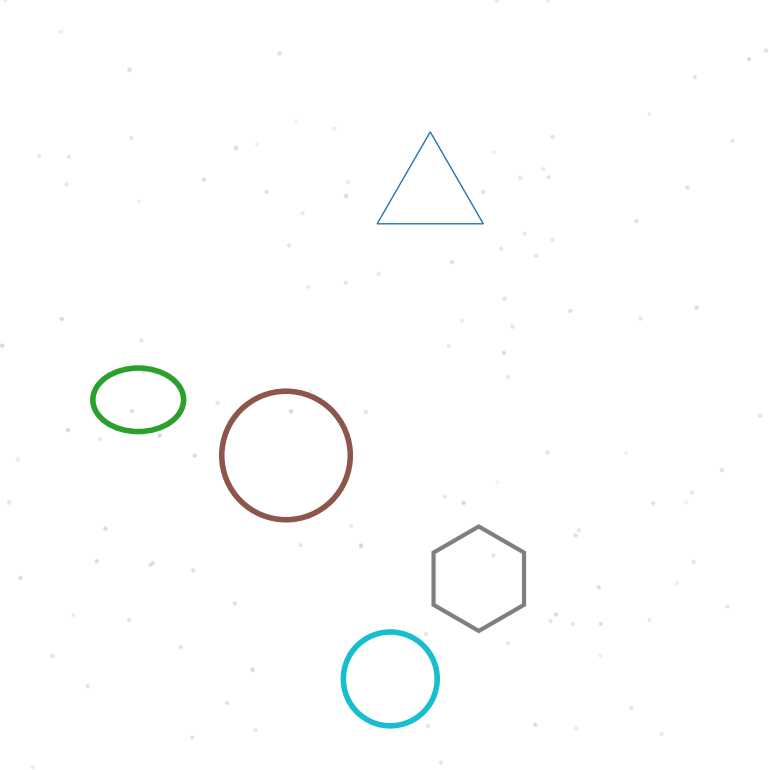[{"shape": "triangle", "thickness": 0.5, "radius": 0.4, "center": [0.559, 0.749]}, {"shape": "oval", "thickness": 2, "radius": 0.29, "center": [0.18, 0.481]}, {"shape": "circle", "thickness": 2, "radius": 0.42, "center": [0.371, 0.408]}, {"shape": "hexagon", "thickness": 1.5, "radius": 0.34, "center": [0.622, 0.248]}, {"shape": "circle", "thickness": 2, "radius": 0.3, "center": [0.507, 0.118]}]